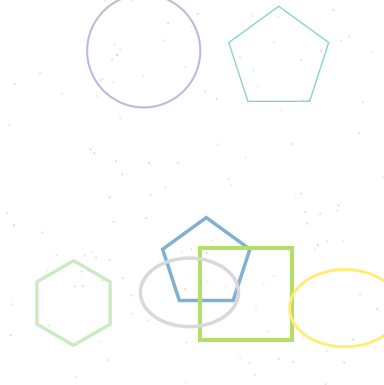[{"shape": "pentagon", "thickness": 1, "radius": 0.68, "center": [0.724, 0.847]}, {"shape": "circle", "thickness": 1.5, "radius": 0.73, "center": [0.373, 0.868]}, {"shape": "pentagon", "thickness": 2.5, "radius": 0.6, "center": [0.536, 0.316]}, {"shape": "square", "thickness": 3, "radius": 0.6, "center": [0.64, 0.235]}, {"shape": "oval", "thickness": 2.5, "radius": 0.64, "center": [0.492, 0.241]}, {"shape": "hexagon", "thickness": 2.5, "radius": 0.55, "center": [0.191, 0.213]}, {"shape": "oval", "thickness": 2, "radius": 0.72, "center": [0.896, 0.2]}]